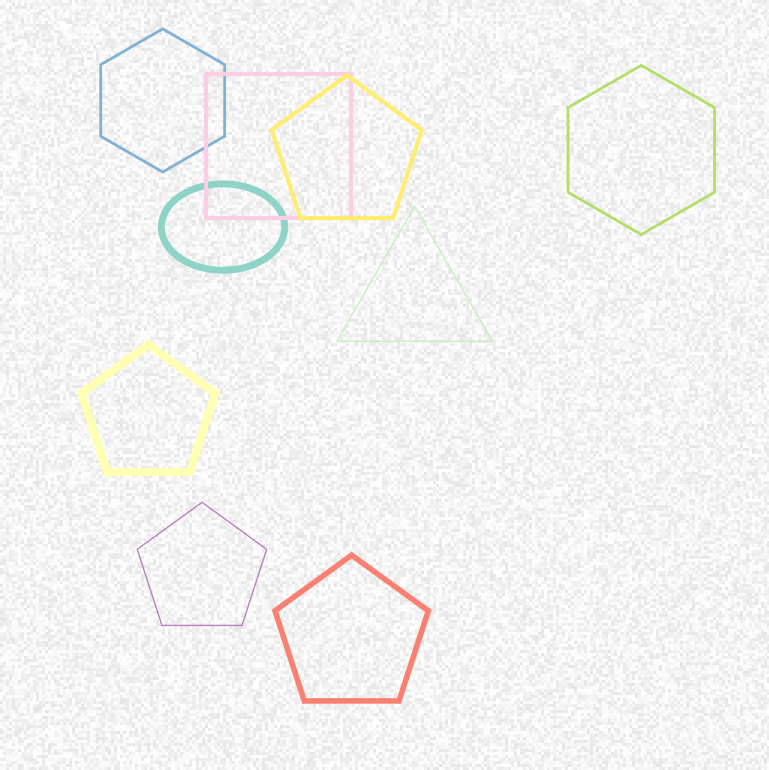[{"shape": "oval", "thickness": 2.5, "radius": 0.4, "center": [0.29, 0.705]}, {"shape": "pentagon", "thickness": 3, "radius": 0.46, "center": [0.193, 0.461]}, {"shape": "pentagon", "thickness": 2, "radius": 0.52, "center": [0.457, 0.174]}, {"shape": "hexagon", "thickness": 1, "radius": 0.46, "center": [0.211, 0.87]}, {"shape": "hexagon", "thickness": 1, "radius": 0.55, "center": [0.833, 0.805]}, {"shape": "square", "thickness": 1.5, "radius": 0.47, "center": [0.362, 0.81]}, {"shape": "pentagon", "thickness": 0.5, "radius": 0.44, "center": [0.262, 0.259]}, {"shape": "triangle", "thickness": 0.5, "radius": 0.58, "center": [0.538, 0.615]}, {"shape": "pentagon", "thickness": 1.5, "radius": 0.51, "center": [0.45, 0.8]}]